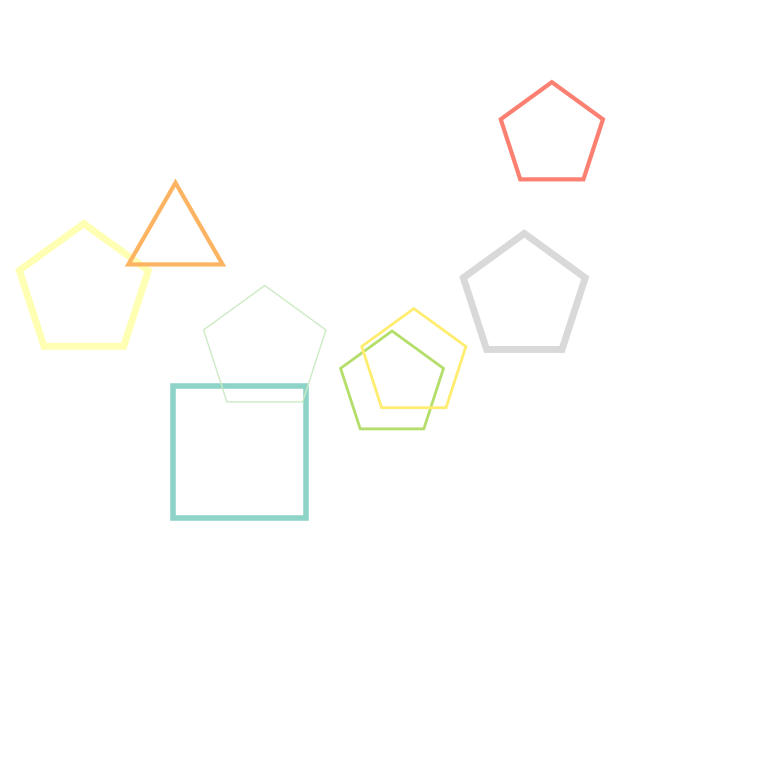[{"shape": "square", "thickness": 2, "radius": 0.43, "center": [0.311, 0.413]}, {"shape": "pentagon", "thickness": 2.5, "radius": 0.44, "center": [0.109, 0.622]}, {"shape": "pentagon", "thickness": 1.5, "radius": 0.35, "center": [0.717, 0.824]}, {"shape": "triangle", "thickness": 1.5, "radius": 0.35, "center": [0.228, 0.692]}, {"shape": "pentagon", "thickness": 1, "radius": 0.35, "center": [0.509, 0.5]}, {"shape": "pentagon", "thickness": 2.5, "radius": 0.42, "center": [0.681, 0.614]}, {"shape": "pentagon", "thickness": 0.5, "radius": 0.42, "center": [0.344, 0.546]}, {"shape": "pentagon", "thickness": 1, "radius": 0.36, "center": [0.537, 0.528]}]